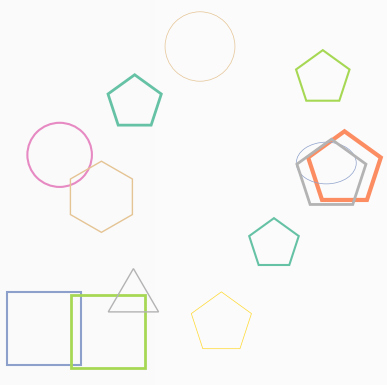[{"shape": "pentagon", "thickness": 1.5, "radius": 0.34, "center": [0.707, 0.366]}, {"shape": "pentagon", "thickness": 2, "radius": 0.36, "center": [0.347, 0.733]}, {"shape": "pentagon", "thickness": 3, "radius": 0.49, "center": [0.889, 0.56]}, {"shape": "oval", "thickness": 0.5, "radius": 0.39, "center": [0.842, 0.577]}, {"shape": "square", "thickness": 1.5, "radius": 0.48, "center": [0.113, 0.147]}, {"shape": "circle", "thickness": 1.5, "radius": 0.42, "center": [0.154, 0.598]}, {"shape": "pentagon", "thickness": 1.5, "radius": 0.36, "center": [0.833, 0.797]}, {"shape": "square", "thickness": 2, "radius": 0.48, "center": [0.279, 0.139]}, {"shape": "pentagon", "thickness": 0.5, "radius": 0.41, "center": [0.571, 0.16]}, {"shape": "circle", "thickness": 0.5, "radius": 0.45, "center": [0.516, 0.879]}, {"shape": "hexagon", "thickness": 1, "radius": 0.46, "center": [0.262, 0.489]}, {"shape": "triangle", "thickness": 1, "radius": 0.37, "center": [0.344, 0.227]}, {"shape": "pentagon", "thickness": 2, "radius": 0.47, "center": [0.855, 0.545]}]